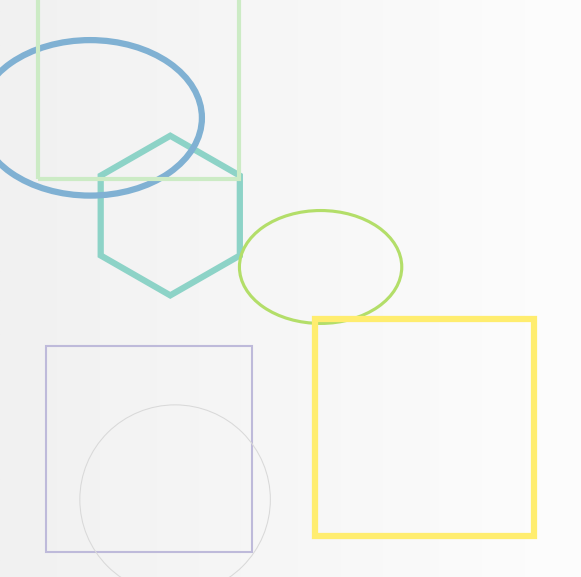[{"shape": "hexagon", "thickness": 3, "radius": 0.69, "center": [0.293, 0.626]}, {"shape": "square", "thickness": 1, "radius": 0.89, "center": [0.257, 0.222]}, {"shape": "oval", "thickness": 3, "radius": 0.96, "center": [0.155, 0.795]}, {"shape": "oval", "thickness": 1.5, "radius": 0.7, "center": [0.552, 0.537]}, {"shape": "circle", "thickness": 0.5, "radius": 0.82, "center": [0.301, 0.134]}, {"shape": "square", "thickness": 2, "radius": 0.87, "center": [0.238, 0.862]}, {"shape": "square", "thickness": 3, "radius": 0.94, "center": [0.73, 0.259]}]